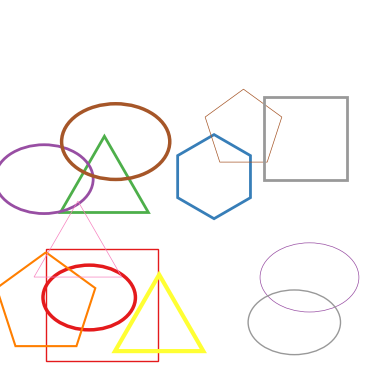[{"shape": "oval", "thickness": 2.5, "radius": 0.6, "center": [0.232, 0.227]}, {"shape": "square", "thickness": 1, "radius": 0.73, "center": [0.266, 0.208]}, {"shape": "hexagon", "thickness": 2, "radius": 0.55, "center": [0.556, 0.541]}, {"shape": "triangle", "thickness": 2, "radius": 0.66, "center": [0.271, 0.514]}, {"shape": "oval", "thickness": 2, "radius": 0.64, "center": [0.114, 0.535]}, {"shape": "oval", "thickness": 0.5, "radius": 0.64, "center": [0.804, 0.279]}, {"shape": "pentagon", "thickness": 1.5, "radius": 0.67, "center": [0.119, 0.21]}, {"shape": "triangle", "thickness": 3, "radius": 0.66, "center": [0.413, 0.154]}, {"shape": "pentagon", "thickness": 0.5, "radius": 0.52, "center": [0.632, 0.664]}, {"shape": "oval", "thickness": 2.5, "radius": 0.7, "center": [0.3, 0.632]}, {"shape": "triangle", "thickness": 0.5, "radius": 0.66, "center": [0.202, 0.346]}, {"shape": "oval", "thickness": 1, "radius": 0.6, "center": [0.764, 0.163]}, {"shape": "square", "thickness": 2, "radius": 0.54, "center": [0.794, 0.64]}]